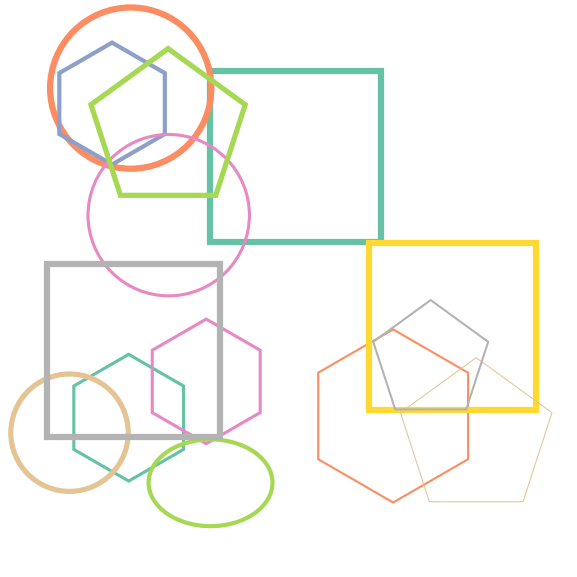[{"shape": "square", "thickness": 3, "radius": 0.74, "center": [0.511, 0.728]}, {"shape": "hexagon", "thickness": 1.5, "radius": 0.55, "center": [0.223, 0.276]}, {"shape": "hexagon", "thickness": 1, "radius": 0.75, "center": [0.681, 0.279]}, {"shape": "circle", "thickness": 3, "radius": 0.7, "center": [0.226, 0.847]}, {"shape": "hexagon", "thickness": 2, "radius": 0.53, "center": [0.194, 0.82]}, {"shape": "hexagon", "thickness": 1.5, "radius": 0.54, "center": [0.357, 0.339]}, {"shape": "circle", "thickness": 1.5, "radius": 0.7, "center": [0.292, 0.627]}, {"shape": "oval", "thickness": 2, "radius": 0.54, "center": [0.365, 0.163]}, {"shape": "pentagon", "thickness": 2.5, "radius": 0.7, "center": [0.291, 0.775]}, {"shape": "square", "thickness": 3, "radius": 0.72, "center": [0.784, 0.434]}, {"shape": "pentagon", "thickness": 0.5, "radius": 0.69, "center": [0.825, 0.242]}, {"shape": "circle", "thickness": 2.5, "radius": 0.51, "center": [0.12, 0.25]}, {"shape": "pentagon", "thickness": 1, "radius": 0.52, "center": [0.746, 0.375]}, {"shape": "square", "thickness": 3, "radius": 0.75, "center": [0.231, 0.392]}]